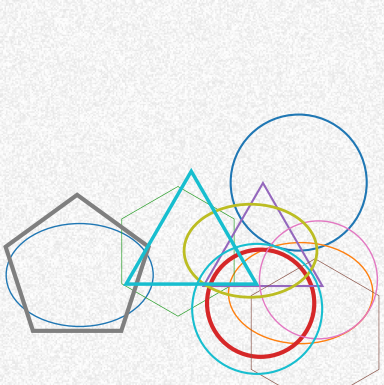[{"shape": "oval", "thickness": 1, "radius": 0.95, "center": [0.207, 0.286]}, {"shape": "circle", "thickness": 1.5, "radius": 0.88, "center": [0.776, 0.526]}, {"shape": "oval", "thickness": 1, "radius": 0.94, "center": [0.781, 0.239]}, {"shape": "hexagon", "thickness": 0.5, "radius": 0.84, "center": [0.462, 0.347]}, {"shape": "circle", "thickness": 3, "radius": 0.7, "center": [0.677, 0.212]}, {"shape": "triangle", "thickness": 1.5, "radius": 0.89, "center": [0.683, 0.346]}, {"shape": "hexagon", "thickness": 0.5, "radius": 0.96, "center": [0.818, 0.136]}, {"shape": "circle", "thickness": 1, "radius": 0.77, "center": [0.827, 0.273]}, {"shape": "pentagon", "thickness": 3, "radius": 0.98, "center": [0.2, 0.299]}, {"shape": "oval", "thickness": 2, "radius": 0.86, "center": [0.651, 0.349]}, {"shape": "triangle", "thickness": 2.5, "radius": 0.98, "center": [0.497, 0.36]}, {"shape": "circle", "thickness": 1.5, "radius": 0.84, "center": [0.668, 0.198]}]